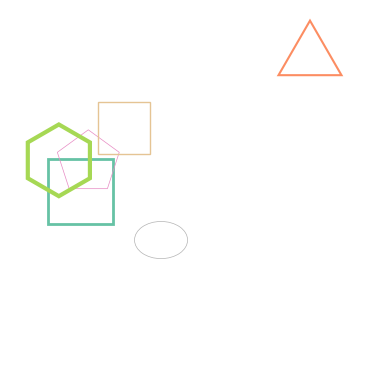[{"shape": "square", "thickness": 2, "radius": 0.42, "center": [0.208, 0.502]}, {"shape": "triangle", "thickness": 1.5, "radius": 0.47, "center": [0.805, 0.852]}, {"shape": "pentagon", "thickness": 0.5, "radius": 0.42, "center": [0.229, 0.578]}, {"shape": "hexagon", "thickness": 3, "radius": 0.47, "center": [0.153, 0.584]}, {"shape": "square", "thickness": 1, "radius": 0.34, "center": [0.323, 0.668]}, {"shape": "oval", "thickness": 0.5, "radius": 0.34, "center": [0.418, 0.377]}]